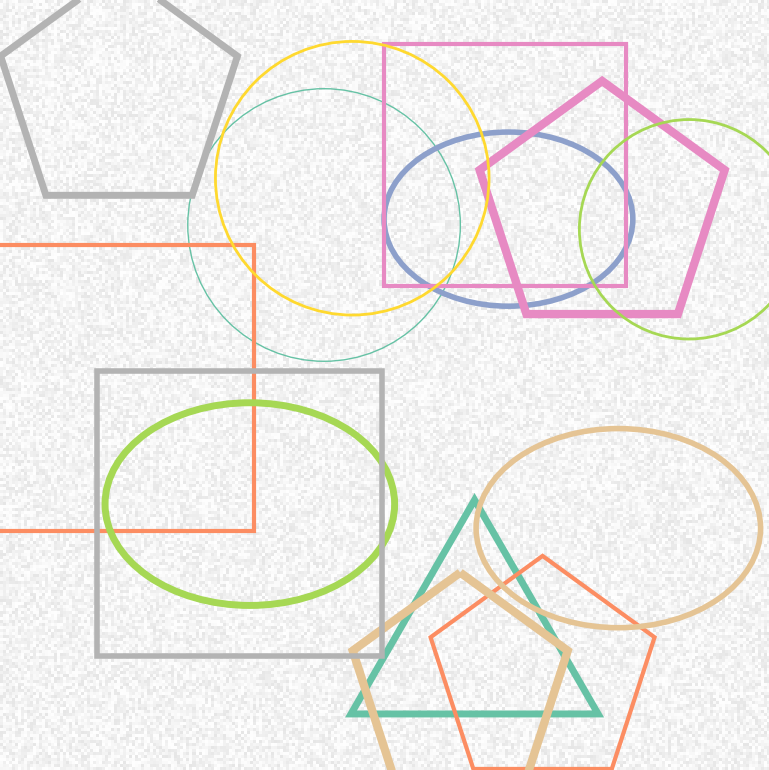[{"shape": "triangle", "thickness": 2.5, "radius": 0.93, "center": [0.616, 0.165]}, {"shape": "circle", "thickness": 0.5, "radius": 0.88, "center": [0.421, 0.708]}, {"shape": "pentagon", "thickness": 1.5, "radius": 0.76, "center": [0.705, 0.125]}, {"shape": "square", "thickness": 1.5, "radius": 0.93, "center": [0.144, 0.497]}, {"shape": "oval", "thickness": 2, "radius": 0.81, "center": [0.66, 0.715]}, {"shape": "square", "thickness": 1.5, "radius": 0.79, "center": [0.656, 0.786]}, {"shape": "pentagon", "thickness": 3, "radius": 0.84, "center": [0.782, 0.727]}, {"shape": "circle", "thickness": 1, "radius": 0.71, "center": [0.895, 0.702]}, {"shape": "oval", "thickness": 2.5, "radius": 0.94, "center": [0.324, 0.345]}, {"shape": "circle", "thickness": 1, "radius": 0.89, "center": [0.457, 0.769]}, {"shape": "pentagon", "thickness": 3, "radius": 0.73, "center": [0.598, 0.11]}, {"shape": "oval", "thickness": 2, "radius": 0.92, "center": [0.803, 0.314]}, {"shape": "square", "thickness": 2, "radius": 0.92, "center": [0.311, 0.334]}, {"shape": "pentagon", "thickness": 2.5, "radius": 0.81, "center": [0.155, 0.877]}]